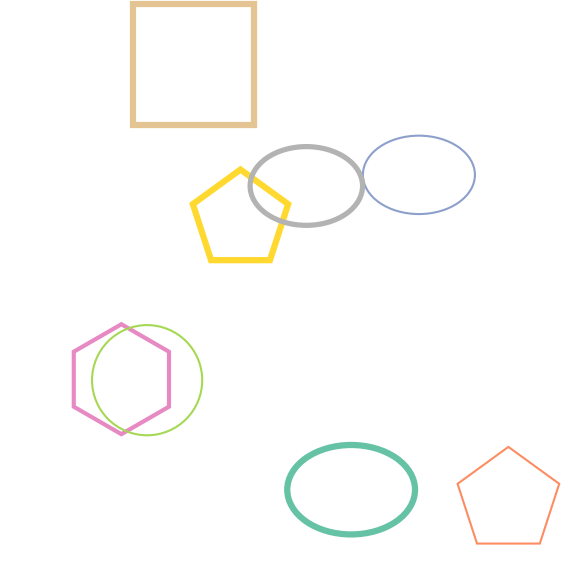[{"shape": "oval", "thickness": 3, "radius": 0.55, "center": [0.608, 0.151]}, {"shape": "pentagon", "thickness": 1, "radius": 0.46, "center": [0.88, 0.133]}, {"shape": "oval", "thickness": 1, "radius": 0.48, "center": [0.725, 0.696]}, {"shape": "hexagon", "thickness": 2, "radius": 0.48, "center": [0.21, 0.343]}, {"shape": "circle", "thickness": 1, "radius": 0.48, "center": [0.255, 0.341]}, {"shape": "pentagon", "thickness": 3, "radius": 0.43, "center": [0.416, 0.619]}, {"shape": "square", "thickness": 3, "radius": 0.52, "center": [0.335, 0.888]}, {"shape": "oval", "thickness": 2.5, "radius": 0.49, "center": [0.53, 0.677]}]